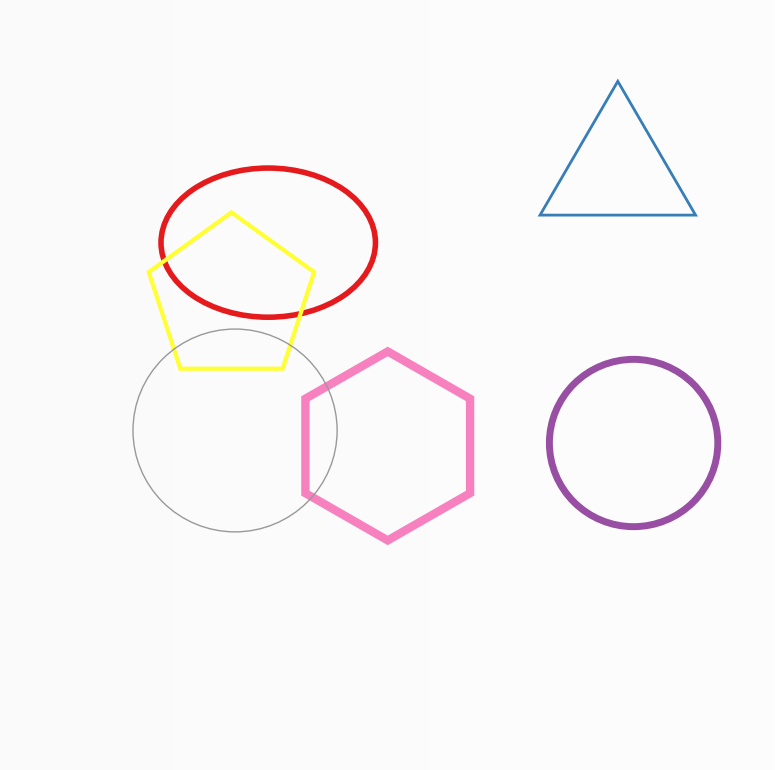[{"shape": "oval", "thickness": 2, "radius": 0.69, "center": [0.346, 0.685]}, {"shape": "triangle", "thickness": 1, "radius": 0.58, "center": [0.797, 0.779]}, {"shape": "circle", "thickness": 2.5, "radius": 0.54, "center": [0.818, 0.425]}, {"shape": "pentagon", "thickness": 1.5, "radius": 0.56, "center": [0.299, 0.612]}, {"shape": "hexagon", "thickness": 3, "radius": 0.61, "center": [0.5, 0.421]}, {"shape": "circle", "thickness": 0.5, "radius": 0.66, "center": [0.303, 0.441]}]